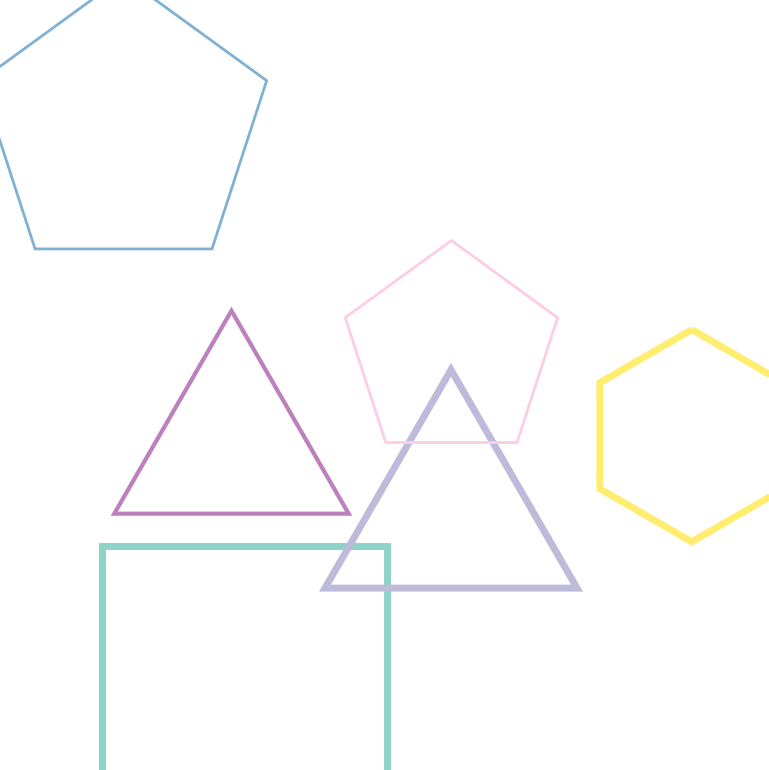[{"shape": "square", "thickness": 2.5, "radius": 0.92, "center": [0.318, 0.107]}, {"shape": "triangle", "thickness": 2.5, "radius": 0.95, "center": [0.586, 0.331]}, {"shape": "pentagon", "thickness": 1, "radius": 0.98, "center": [0.16, 0.835]}, {"shape": "pentagon", "thickness": 1, "radius": 0.73, "center": [0.586, 0.543]}, {"shape": "triangle", "thickness": 1.5, "radius": 0.88, "center": [0.301, 0.421]}, {"shape": "hexagon", "thickness": 2.5, "radius": 0.69, "center": [0.898, 0.434]}]